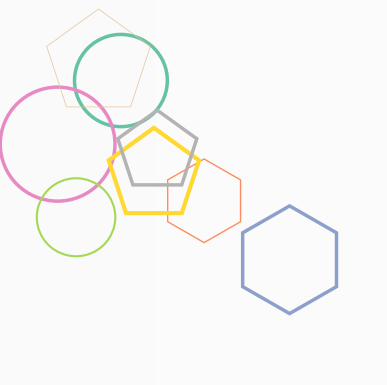[{"shape": "circle", "thickness": 2.5, "radius": 0.6, "center": [0.312, 0.791]}, {"shape": "hexagon", "thickness": 1, "radius": 0.54, "center": [0.527, 0.478]}, {"shape": "hexagon", "thickness": 2.5, "radius": 0.7, "center": [0.747, 0.325]}, {"shape": "circle", "thickness": 2.5, "radius": 0.74, "center": [0.149, 0.626]}, {"shape": "circle", "thickness": 1.5, "radius": 0.51, "center": [0.196, 0.436]}, {"shape": "pentagon", "thickness": 3, "radius": 0.61, "center": [0.397, 0.545]}, {"shape": "pentagon", "thickness": 0.5, "radius": 0.7, "center": [0.254, 0.836]}, {"shape": "pentagon", "thickness": 2.5, "radius": 0.54, "center": [0.406, 0.606]}]